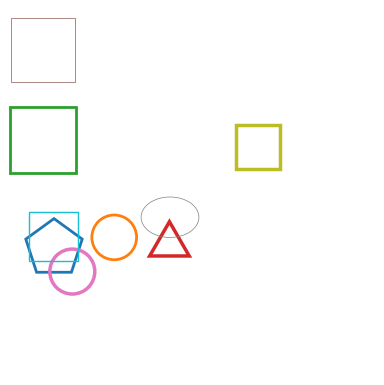[{"shape": "pentagon", "thickness": 2, "radius": 0.39, "center": [0.14, 0.355]}, {"shape": "circle", "thickness": 2, "radius": 0.29, "center": [0.297, 0.383]}, {"shape": "square", "thickness": 2, "radius": 0.43, "center": [0.111, 0.636]}, {"shape": "triangle", "thickness": 2.5, "radius": 0.3, "center": [0.44, 0.365]}, {"shape": "square", "thickness": 0.5, "radius": 0.41, "center": [0.111, 0.87]}, {"shape": "circle", "thickness": 2.5, "radius": 0.29, "center": [0.188, 0.295]}, {"shape": "oval", "thickness": 0.5, "radius": 0.38, "center": [0.442, 0.436]}, {"shape": "square", "thickness": 2.5, "radius": 0.29, "center": [0.671, 0.618]}, {"shape": "square", "thickness": 1, "radius": 0.31, "center": [0.139, 0.386]}]